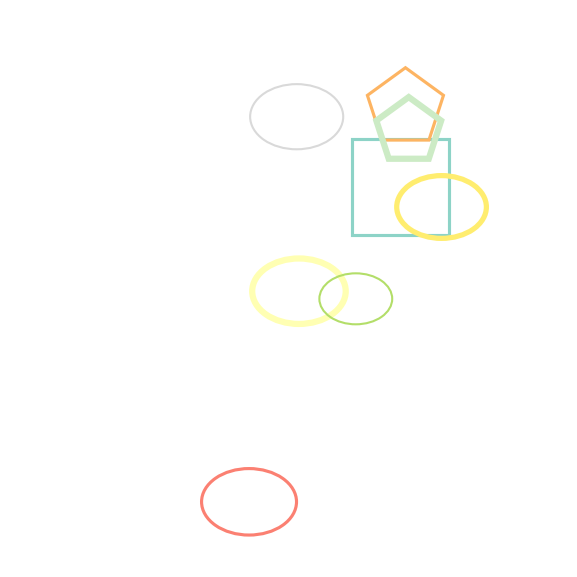[{"shape": "square", "thickness": 1.5, "radius": 0.42, "center": [0.694, 0.676]}, {"shape": "oval", "thickness": 3, "radius": 0.4, "center": [0.518, 0.495]}, {"shape": "oval", "thickness": 1.5, "radius": 0.41, "center": [0.431, 0.13]}, {"shape": "pentagon", "thickness": 1.5, "radius": 0.35, "center": [0.702, 0.813]}, {"shape": "oval", "thickness": 1, "radius": 0.32, "center": [0.616, 0.482]}, {"shape": "oval", "thickness": 1, "radius": 0.4, "center": [0.514, 0.797]}, {"shape": "pentagon", "thickness": 3, "radius": 0.3, "center": [0.708, 0.772]}, {"shape": "oval", "thickness": 2.5, "radius": 0.39, "center": [0.765, 0.641]}]